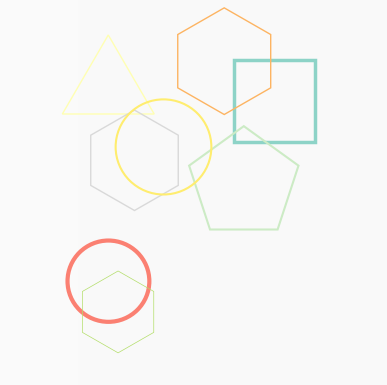[{"shape": "square", "thickness": 2.5, "radius": 0.53, "center": [0.708, 0.738]}, {"shape": "triangle", "thickness": 1, "radius": 0.68, "center": [0.279, 0.772]}, {"shape": "circle", "thickness": 3, "radius": 0.53, "center": [0.28, 0.27]}, {"shape": "hexagon", "thickness": 1, "radius": 0.69, "center": [0.579, 0.841]}, {"shape": "hexagon", "thickness": 0.5, "radius": 0.53, "center": [0.305, 0.19]}, {"shape": "hexagon", "thickness": 1, "radius": 0.65, "center": [0.347, 0.584]}, {"shape": "pentagon", "thickness": 1.5, "radius": 0.74, "center": [0.629, 0.524]}, {"shape": "circle", "thickness": 1.5, "radius": 0.62, "center": [0.422, 0.618]}]